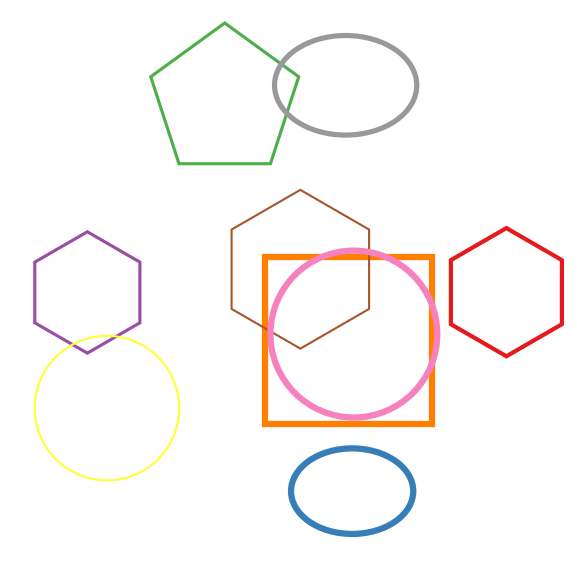[{"shape": "hexagon", "thickness": 2, "radius": 0.55, "center": [0.877, 0.493]}, {"shape": "oval", "thickness": 3, "radius": 0.53, "center": [0.61, 0.149]}, {"shape": "pentagon", "thickness": 1.5, "radius": 0.67, "center": [0.389, 0.825]}, {"shape": "hexagon", "thickness": 1.5, "radius": 0.53, "center": [0.151, 0.493]}, {"shape": "square", "thickness": 3, "radius": 0.72, "center": [0.604, 0.41]}, {"shape": "circle", "thickness": 1, "radius": 0.63, "center": [0.185, 0.292]}, {"shape": "hexagon", "thickness": 1, "radius": 0.69, "center": [0.52, 0.533]}, {"shape": "circle", "thickness": 3, "radius": 0.72, "center": [0.613, 0.421]}, {"shape": "oval", "thickness": 2.5, "radius": 0.62, "center": [0.599, 0.851]}]